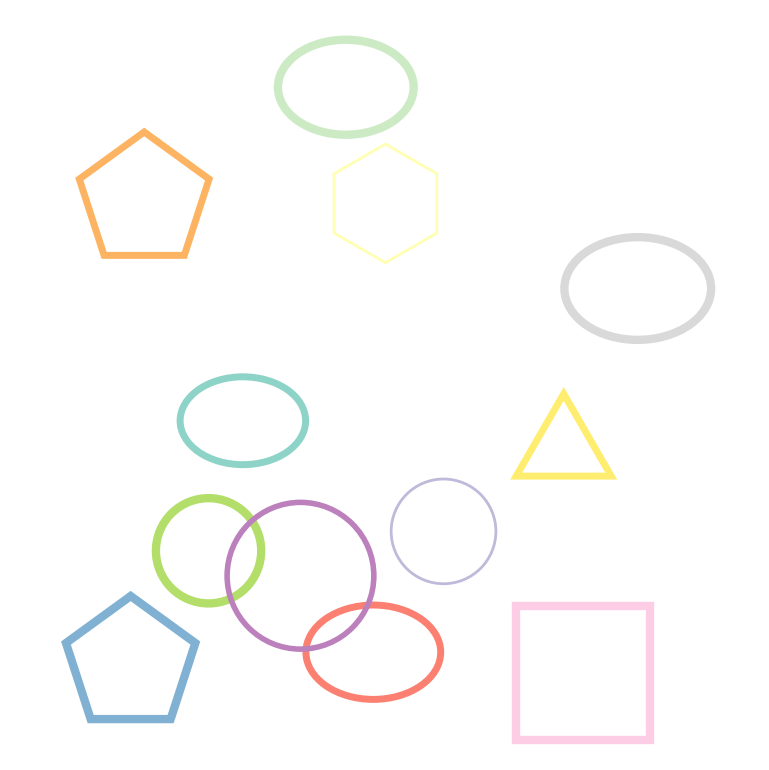[{"shape": "oval", "thickness": 2.5, "radius": 0.41, "center": [0.315, 0.454]}, {"shape": "hexagon", "thickness": 1, "radius": 0.39, "center": [0.501, 0.736]}, {"shape": "circle", "thickness": 1, "radius": 0.34, "center": [0.576, 0.31]}, {"shape": "oval", "thickness": 2.5, "radius": 0.44, "center": [0.485, 0.153]}, {"shape": "pentagon", "thickness": 3, "radius": 0.44, "center": [0.17, 0.138]}, {"shape": "pentagon", "thickness": 2.5, "radius": 0.44, "center": [0.187, 0.74]}, {"shape": "circle", "thickness": 3, "radius": 0.34, "center": [0.271, 0.285]}, {"shape": "square", "thickness": 3, "radius": 0.44, "center": [0.757, 0.126]}, {"shape": "oval", "thickness": 3, "radius": 0.48, "center": [0.828, 0.625]}, {"shape": "circle", "thickness": 2, "radius": 0.48, "center": [0.39, 0.252]}, {"shape": "oval", "thickness": 3, "radius": 0.44, "center": [0.449, 0.887]}, {"shape": "triangle", "thickness": 2.5, "radius": 0.36, "center": [0.732, 0.417]}]